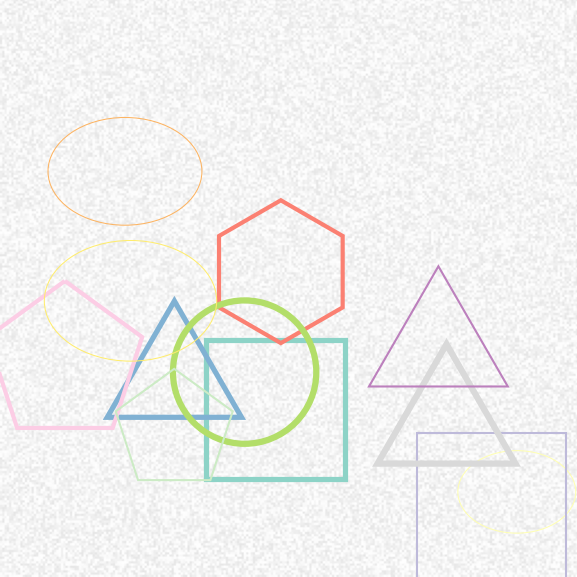[{"shape": "square", "thickness": 2.5, "radius": 0.6, "center": [0.477, 0.29]}, {"shape": "oval", "thickness": 0.5, "radius": 0.51, "center": [0.895, 0.147]}, {"shape": "square", "thickness": 1, "radius": 0.65, "center": [0.851, 0.12]}, {"shape": "hexagon", "thickness": 2, "radius": 0.62, "center": [0.486, 0.529]}, {"shape": "triangle", "thickness": 2.5, "radius": 0.67, "center": [0.302, 0.344]}, {"shape": "oval", "thickness": 0.5, "radius": 0.67, "center": [0.216, 0.702]}, {"shape": "circle", "thickness": 3, "radius": 0.62, "center": [0.424, 0.355]}, {"shape": "pentagon", "thickness": 2, "radius": 0.7, "center": [0.112, 0.372]}, {"shape": "triangle", "thickness": 3, "radius": 0.69, "center": [0.773, 0.265]}, {"shape": "triangle", "thickness": 1, "radius": 0.69, "center": [0.759, 0.399]}, {"shape": "pentagon", "thickness": 1, "radius": 0.53, "center": [0.302, 0.254]}, {"shape": "oval", "thickness": 0.5, "radius": 0.75, "center": [0.226, 0.478]}]